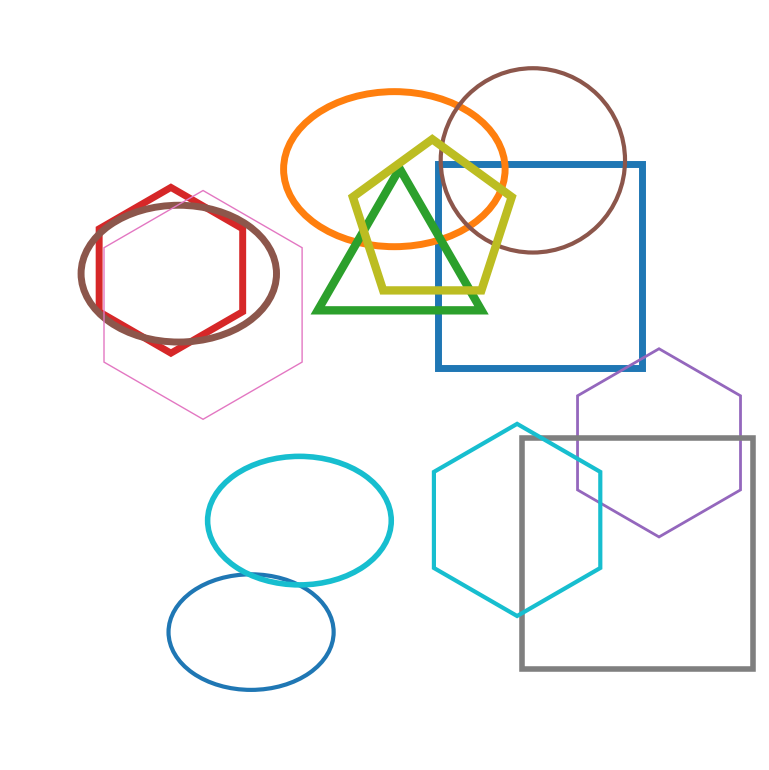[{"shape": "square", "thickness": 2.5, "radius": 0.66, "center": [0.702, 0.655]}, {"shape": "oval", "thickness": 1.5, "radius": 0.54, "center": [0.326, 0.179]}, {"shape": "oval", "thickness": 2.5, "radius": 0.72, "center": [0.512, 0.78]}, {"shape": "triangle", "thickness": 3, "radius": 0.61, "center": [0.519, 0.658]}, {"shape": "hexagon", "thickness": 2.5, "radius": 0.54, "center": [0.222, 0.649]}, {"shape": "hexagon", "thickness": 1, "radius": 0.61, "center": [0.856, 0.425]}, {"shape": "circle", "thickness": 1.5, "radius": 0.6, "center": [0.692, 0.792]}, {"shape": "oval", "thickness": 2.5, "radius": 0.63, "center": [0.232, 0.645]}, {"shape": "hexagon", "thickness": 0.5, "radius": 0.74, "center": [0.264, 0.604]}, {"shape": "square", "thickness": 2, "radius": 0.75, "center": [0.828, 0.282]}, {"shape": "pentagon", "thickness": 3, "radius": 0.54, "center": [0.561, 0.711]}, {"shape": "oval", "thickness": 2, "radius": 0.6, "center": [0.389, 0.324]}, {"shape": "hexagon", "thickness": 1.5, "radius": 0.62, "center": [0.672, 0.325]}]